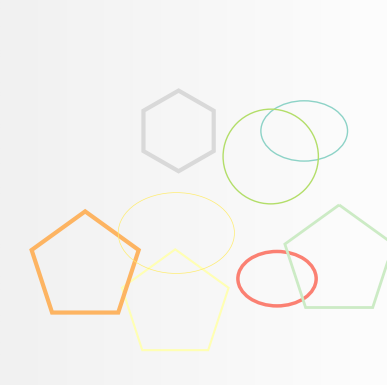[{"shape": "oval", "thickness": 1, "radius": 0.56, "center": [0.785, 0.66]}, {"shape": "pentagon", "thickness": 1.5, "radius": 0.72, "center": [0.452, 0.208]}, {"shape": "oval", "thickness": 2.5, "radius": 0.51, "center": [0.715, 0.276]}, {"shape": "pentagon", "thickness": 3, "radius": 0.73, "center": [0.22, 0.306]}, {"shape": "circle", "thickness": 1, "radius": 0.61, "center": [0.699, 0.593]}, {"shape": "hexagon", "thickness": 3, "radius": 0.52, "center": [0.461, 0.66]}, {"shape": "pentagon", "thickness": 2, "radius": 0.74, "center": [0.875, 0.32]}, {"shape": "oval", "thickness": 0.5, "radius": 0.75, "center": [0.455, 0.395]}]